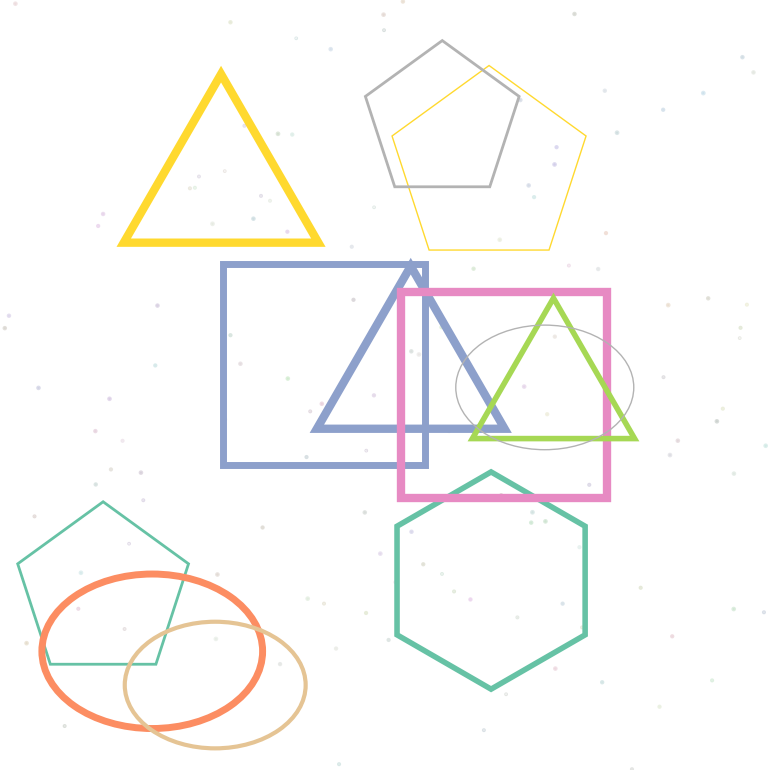[{"shape": "pentagon", "thickness": 1, "radius": 0.58, "center": [0.134, 0.232]}, {"shape": "hexagon", "thickness": 2, "radius": 0.71, "center": [0.638, 0.246]}, {"shape": "oval", "thickness": 2.5, "radius": 0.72, "center": [0.198, 0.154]}, {"shape": "triangle", "thickness": 3, "radius": 0.7, "center": [0.533, 0.514]}, {"shape": "square", "thickness": 2.5, "radius": 0.65, "center": [0.421, 0.527]}, {"shape": "square", "thickness": 3, "radius": 0.67, "center": [0.654, 0.487]}, {"shape": "triangle", "thickness": 2, "radius": 0.61, "center": [0.719, 0.491]}, {"shape": "triangle", "thickness": 3, "radius": 0.73, "center": [0.287, 0.758]}, {"shape": "pentagon", "thickness": 0.5, "radius": 0.66, "center": [0.635, 0.782]}, {"shape": "oval", "thickness": 1.5, "radius": 0.59, "center": [0.279, 0.11]}, {"shape": "pentagon", "thickness": 1, "radius": 0.52, "center": [0.574, 0.842]}, {"shape": "oval", "thickness": 0.5, "radius": 0.58, "center": [0.707, 0.497]}]